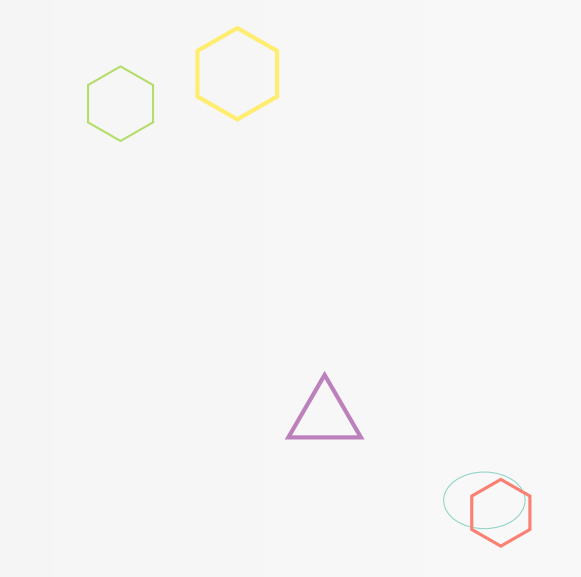[{"shape": "oval", "thickness": 0.5, "radius": 0.35, "center": [0.833, 0.133]}, {"shape": "hexagon", "thickness": 1.5, "radius": 0.29, "center": [0.862, 0.111]}, {"shape": "hexagon", "thickness": 1, "radius": 0.32, "center": [0.207, 0.82]}, {"shape": "triangle", "thickness": 2, "radius": 0.36, "center": [0.558, 0.278]}, {"shape": "hexagon", "thickness": 2, "radius": 0.4, "center": [0.408, 0.871]}]